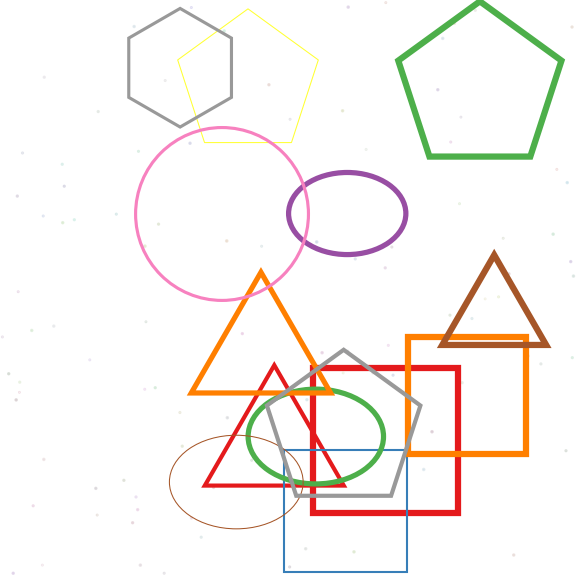[{"shape": "triangle", "thickness": 2, "radius": 0.69, "center": [0.475, 0.228]}, {"shape": "square", "thickness": 3, "radius": 0.63, "center": [0.667, 0.237]}, {"shape": "square", "thickness": 1, "radius": 0.53, "center": [0.598, 0.115]}, {"shape": "oval", "thickness": 2.5, "radius": 0.59, "center": [0.547, 0.243]}, {"shape": "pentagon", "thickness": 3, "radius": 0.74, "center": [0.831, 0.848]}, {"shape": "oval", "thickness": 2.5, "radius": 0.51, "center": [0.601, 0.629]}, {"shape": "triangle", "thickness": 2.5, "radius": 0.7, "center": [0.452, 0.388]}, {"shape": "square", "thickness": 3, "radius": 0.51, "center": [0.808, 0.314]}, {"shape": "pentagon", "thickness": 0.5, "radius": 0.64, "center": [0.429, 0.856]}, {"shape": "triangle", "thickness": 3, "radius": 0.52, "center": [0.856, 0.454]}, {"shape": "oval", "thickness": 0.5, "radius": 0.58, "center": [0.409, 0.164]}, {"shape": "circle", "thickness": 1.5, "radius": 0.75, "center": [0.384, 0.629]}, {"shape": "pentagon", "thickness": 2, "radius": 0.7, "center": [0.595, 0.254]}, {"shape": "hexagon", "thickness": 1.5, "radius": 0.51, "center": [0.312, 0.882]}]